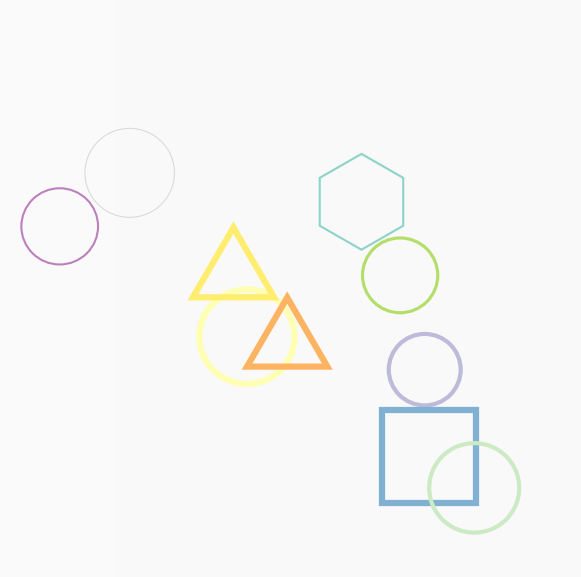[{"shape": "hexagon", "thickness": 1, "radius": 0.41, "center": [0.622, 0.65]}, {"shape": "circle", "thickness": 3, "radius": 0.41, "center": [0.425, 0.416]}, {"shape": "circle", "thickness": 2, "radius": 0.31, "center": [0.731, 0.359]}, {"shape": "square", "thickness": 3, "radius": 0.4, "center": [0.738, 0.209]}, {"shape": "triangle", "thickness": 3, "radius": 0.4, "center": [0.494, 0.404]}, {"shape": "circle", "thickness": 1.5, "radius": 0.32, "center": [0.688, 0.522]}, {"shape": "circle", "thickness": 0.5, "radius": 0.39, "center": [0.223, 0.7]}, {"shape": "circle", "thickness": 1, "radius": 0.33, "center": [0.103, 0.607]}, {"shape": "circle", "thickness": 2, "radius": 0.39, "center": [0.816, 0.154]}, {"shape": "triangle", "thickness": 3, "radius": 0.4, "center": [0.402, 0.525]}]